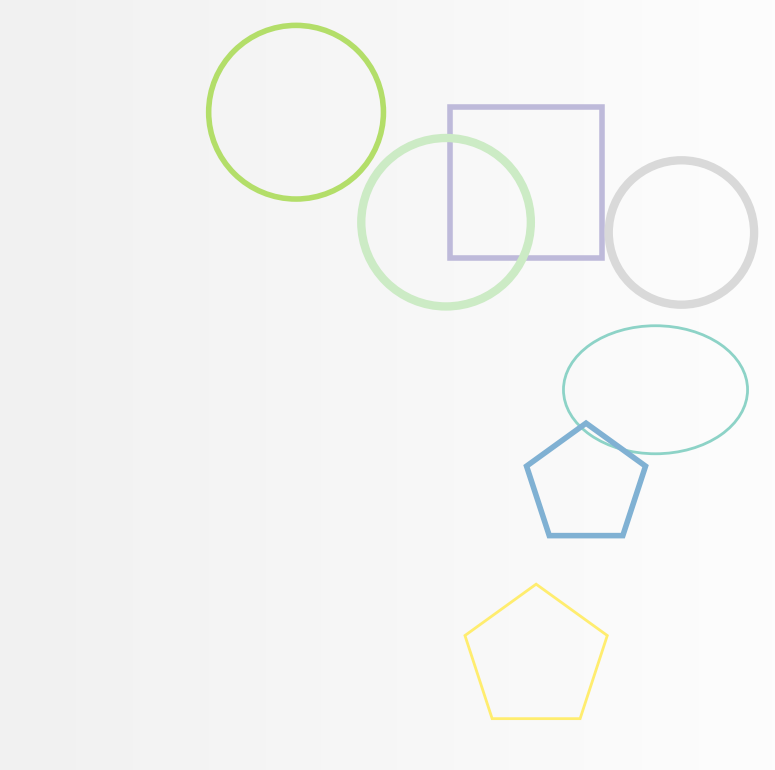[{"shape": "oval", "thickness": 1, "radius": 0.59, "center": [0.846, 0.494]}, {"shape": "square", "thickness": 2, "radius": 0.49, "center": [0.678, 0.763]}, {"shape": "pentagon", "thickness": 2, "radius": 0.4, "center": [0.756, 0.37]}, {"shape": "circle", "thickness": 2, "radius": 0.56, "center": [0.382, 0.854]}, {"shape": "circle", "thickness": 3, "radius": 0.47, "center": [0.879, 0.698]}, {"shape": "circle", "thickness": 3, "radius": 0.55, "center": [0.576, 0.711]}, {"shape": "pentagon", "thickness": 1, "radius": 0.48, "center": [0.692, 0.145]}]